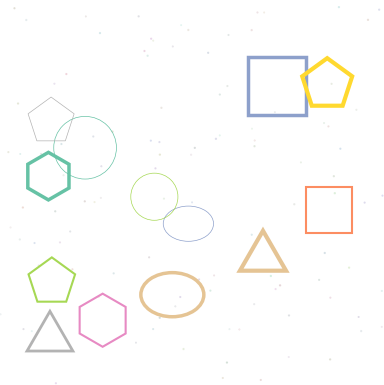[{"shape": "hexagon", "thickness": 2.5, "radius": 0.31, "center": [0.126, 0.542]}, {"shape": "circle", "thickness": 0.5, "radius": 0.41, "center": [0.221, 0.616]}, {"shape": "square", "thickness": 1.5, "radius": 0.3, "center": [0.854, 0.455]}, {"shape": "oval", "thickness": 0.5, "radius": 0.33, "center": [0.489, 0.419]}, {"shape": "square", "thickness": 2.5, "radius": 0.38, "center": [0.719, 0.777]}, {"shape": "hexagon", "thickness": 1.5, "radius": 0.34, "center": [0.267, 0.168]}, {"shape": "circle", "thickness": 0.5, "radius": 0.31, "center": [0.401, 0.489]}, {"shape": "pentagon", "thickness": 1.5, "radius": 0.32, "center": [0.135, 0.268]}, {"shape": "pentagon", "thickness": 3, "radius": 0.34, "center": [0.85, 0.781]}, {"shape": "triangle", "thickness": 3, "radius": 0.35, "center": [0.683, 0.331]}, {"shape": "oval", "thickness": 2.5, "radius": 0.41, "center": [0.448, 0.235]}, {"shape": "pentagon", "thickness": 0.5, "radius": 0.31, "center": [0.133, 0.685]}, {"shape": "triangle", "thickness": 2, "radius": 0.34, "center": [0.13, 0.123]}]